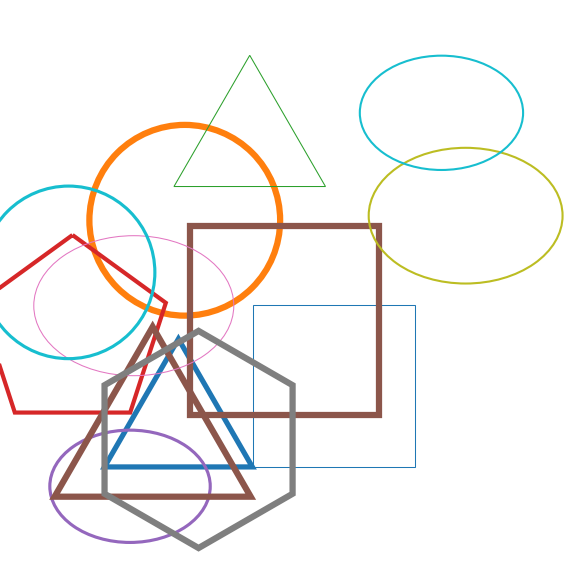[{"shape": "square", "thickness": 0.5, "radius": 0.7, "center": [0.579, 0.331]}, {"shape": "triangle", "thickness": 2.5, "radius": 0.74, "center": [0.309, 0.264]}, {"shape": "circle", "thickness": 3, "radius": 0.83, "center": [0.32, 0.618]}, {"shape": "triangle", "thickness": 0.5, "radius": 0.76, "center": [0.432, 0.752]}, {"shape": "pentagon", "thickness": 2, "radius": 0.85, "center": [0.126, 0.422]}, {"shape": "oval", "thickness": 1.5, "radius": 0.69, "center": [0.225, 0.157]}, {"shape": "triangle", "thickness": 3, "radius": 0.98, "center": [0.264, 0.237]}, {"shape": "square", "thickness": 3, "radius": 0.82, "center": [0.493, 0.444]}, {"shape": "oval", "thickness": 0.5, "radius": 0.87, "center": [0.232, 0.47]}, {"shape": "hexagon", "thickness": 3, "radius": 0.94, "center": [0.344, 0.238]}, {"shape": "oval", "thickness": 1, "radius": 0.84, "center": [0.806, 0.626]}, {"shape": "oval", "thickness": 1, "radius": 0.71, "center": [0.764, 0.804]}, {"shape": "circle", "thickness": 1.5, "radius": 0.75, "center": [0.119, 0.528]}]